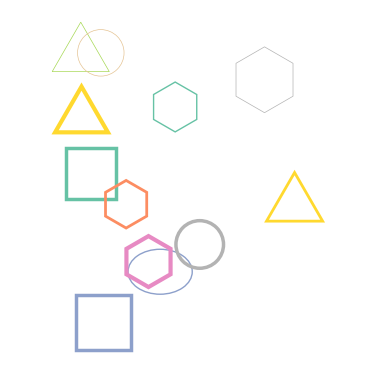[{"shape": "square", "thickness": 2.5, "radius": 0.33, "center": [0.236, 0.55]}, {"shape": "hexagon", "thickness": 1, "radius": 0.32, "center": [0.455, 0.722]}, {"shape": "hexagon", "thickness": 2, "radius": 0.31, "center": [0.328, 0.47]}, {"shape": "square", "thickness": 2.5, "radius": 0.36, "center": [0.268, 0.163]}, {"shape": "oval", "thickness": 1, "radius": 0.42, "center": [0.416, 0.294]}, {"shape": "hexagon", "thickness": 3, "radius": 0.33, "center": [0.386, 0.321]}, {"shape": "triangle", "thickness": 0.5, "radius": 0.43, "center": [0.21, 0.857]}, {"shape": "triangle", "thickness": 2, "radius": 0.42, "center": [0.765, 0.468]}, {"shape": "triangle", "thickness": 3, "radius": 0.4, "center": [0.212, 0.696]}, {"shape": "circle", "thickness": 0.5, "radius": 0.3, "center": [0.262, 0.863]}, {"shape": "hexagon", "thickness": 0.5, "radius": 0.43, "center": [0.687, 0.793]}, {"shape": "circle", "thickness": 2.5, "radius": 0.31, "center": [0.519, 0.365]}]